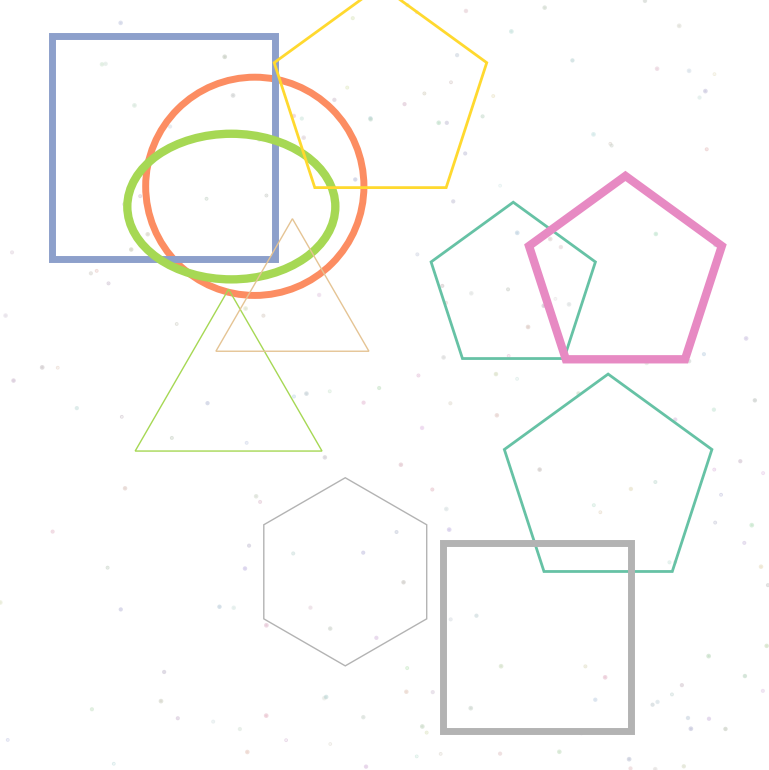[{"shape": "pentagon", "thickness": 1, "radius": 0.56, "center": [0.667, 0.625]}, {"shape": "pentagon", "thickness": 1, "radius": 0.71, "center": [0.79, 0.372]}, {"shape": "circle", "thickness": 2.5, "radius": 0.71, "center": [0.331, 0.758]}, {"shape": "square", "thickness": 2.5, "radius": 0.72, "center": [0.212, 0.808]}, {"shape": "pentagon", "thickness": 3, "radius": 0.66, "center": [0.812, 0.64]}, {"shape": "triangle", "thickness": 0.5, "radius": 0.7, "center": [0.297, 0.484]}, {"shape": "oval", "thickness": 3, "radius": 0.68, "center": [0.3, 0.732]}, {"shape": "pentagon", "thickness": 1, "radius": 0.73, "center": [0.494, 0.874]}, {"shape": "triangle", "thickness": 0.5, "radius": 0.57, "center": [0.38, 0.601]}, {"shape": "square", "thickness": 2.5, "radius": 0.61, "center": [0.698, 0.172]}, {"shape": "hexagon", "thickness": 0.5, "radius": 0.61, "center": [0.448, 0.257]}]